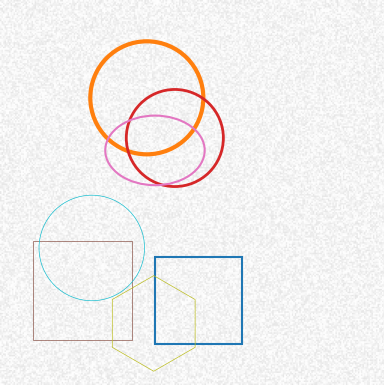[{"shape": "square", "thickness": 1.5, "radius": 0.57, "center": [0.515, 0.219]}, {"shape": "circle", "thickness": 3, "radius": 0.73, "center": [0.381, 0.746]}, {"shape": "circle", "thickness": 2, "radius": 0.63, "center": [0.454, 0.642]}, {"shape": "square", "thickness": 0.5, "radius": 0.65, "center": [0.215, 0.246]}, {"shape": "oval", "thickness": 1.5, "radius": 0.65, "center": [0.403, 0.609]}, {"shape": "hexagon", "thickness": 0.5, "radius": 0.62, "center": [0.399, 0.16]}, {"shape": "circle", "thickness": 0.5, "radius": 0.69, "center": [0.238, 0.356]}]